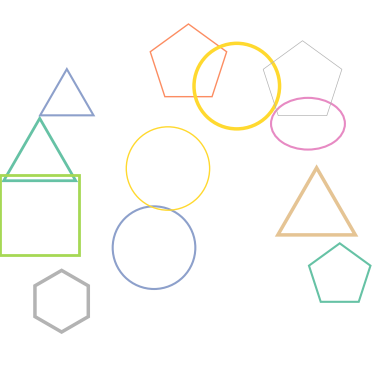[{"shape": "pentagon", "thickness": 1.5, "radius": 0.42, "center": [0.882, 0.284]}, {"shape": "triangle", "thickness": 2, "radius": 0.54, "center": [0.103, 0.585]}, {"shape": "pentagon", "thickness": 1, "radius": 0.52, "center": [0.489, 0.833]}, {"shape": "triangle", "thickness": 1.5, "radius": 0.4, "center": [0.174, 0.74]}, {"shape": "circle", "thickness": 1.5, "radius": 0.54, "center": [0.4, 0.357]}, {"shape": "oval", "thickness": 1.5, "radius": 0.48, "center": [0.8, 0.679]}, {"shape": "square", "thickness": 2, "radius": 0.51, "center": [0.102, 0.441]}, {"shape": "circle", "thickness": 1, "radius": 0.54, "center": [0.436, 0.562]}, {"shape": "circle", "thickness": 2.5, "radius": 0.56, "center": [0.615, 0.776]}, {"shape": "triangle", "thickness": 2.5, "radius": 0.58, "center": [0.822, 0.448]}, {"shape": "pentagon", "thickness": 0.5, "radius": 0.54, "center": [0.786, 0.787]}, {"shape": "hexagon", "thickness": 2.5, "radius": 0.4, "center": [0.16, 0.218]}]